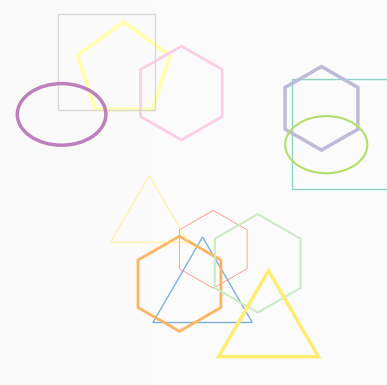[{"shape": "square", "thickness": 1, "radius": 0.72, "center": [0.896, 0.652]}, {"shape": "pentagon", "thickness": 3, "radius": 0.63, "center": [0.32, 0.817]}, {"shape": "hexagon", "thickness": 2.5, "radius": 0.54, "center": [0.83, 0.719]}, {"shape": "hexagon", "thickness": 0.5, "radius": 0.51, "center": [0.55, 0.353]}, {"shape": "triangle", "thickness": 1, "radius": 0.74, "center": [0.523, 0.236]}, {"shape": "hexagon", "thickness": 2, "radius": 0.62, "center": [0.463, 0.263]}, {"shape": "oval", "thickness": 1.5, "radius": 0.53, "center": [0.842, 0.624]}, {"shape": "hexagon", "thickness": 2, "radius": 0.61, "center": [0.468, 0.758]}, {"shape": "square", "thickness": 1, "radius": 0.62, "center": [0.274, 0.838]}, {"shape": "oval", "thickness": 2.5, "radius": 0.57, "center": [0.159, 0.703]}, {"shape": "hexagon", "thickness": 1.5, "radius": 0.64, "center": [0.665, 0.316]}, {"shape": "triangle", "thickness": 2.5, "radius": 0.74, "center": [0.693, 0.148]}, {"shape": "triangle", "thickness": 0.5, "radius": 0.58, "center": [0.385, 0.429]}]